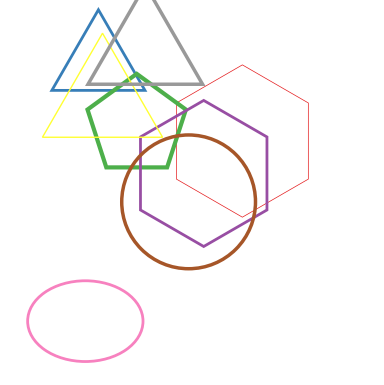[{"shape": "hexagon", "thickness": 0.5, "radius": 0.99, "center": [0.63, 0.634]}, {"shape": "triangle", "thickness": 2, "radius": 0.7, "center": [0.256, 0.835]}, {"shape": "pentagon", "thickness": 3, "radius": 0.67, "center": [0.355, 0.674]}, {"shape": "hexagon", "thickness": 2, "radius": 0.95, "center": [0.529, 0.549]}, {"shape": "triangle", "thickness": 1, "radius": 0.9, "center": [0.266, 0.734]}, {"shape": "circle", "thickness": 2.5, "radius": 0.87, "center": [0.49, 0.476]}, {"shape": "oval", "thickness": 2, "radius": 0.75, "center": [0.222, 0.166]}, {"shape": "triangle", "thickness": 2.5, "radius": 0.86, "center": [0.377, 0.867]}]